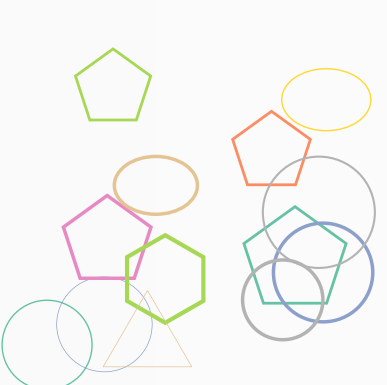[{"shape": "pentagon", "thickness": 2, "radius": 0.69, "center": [0.761, 0.325]}, {"shape": "circle", "thickness": 1, "radius": 0.58, "center": [0.122, 0.104]}, {"shape": "pentagon", "thickness": 2, "radius": 0.53, "center": [0.701, 0.605]}, {"shape": "circle", "thickness": 0.5, "radius": 0.62, "center": [0.269, 0.157]}, {"shape": "circle", "thickness": 2.5, "radius": 0.64, "center": [0.834, 0.292]}, {"shape": "pentagon", "thickness": 2.5, "radius": 0.59, "center": [0.277, 0.373]}, {"shape": "hexagon", "thickness": 3, "radius": 0.57, "center": [0.426, 0.275]}, {"shape": "pentagon", "thickness": 2, "radius": 0.51, "center": [0.292, 0.771]}, {"shape": "oval", "thickness": 1, "radius": 0.57, "center": [0.842, 0.741]}, {"shape": "triangle", "thickness": 0.5, "radius": 0.66, "center": [0.381, 0.113]}, {"shape": "oval", "thickness": 2.5, "radius": 0.54, "center": [0.402, 0.519]}, {"shape": "circle", "thickness": 2.5, "radius": 0.52, "center": [0.73, 0.221]}, {"shape": "circle", "thickness": 1.5, "radius": 0.72, "center": [0.823, 0.449]}]